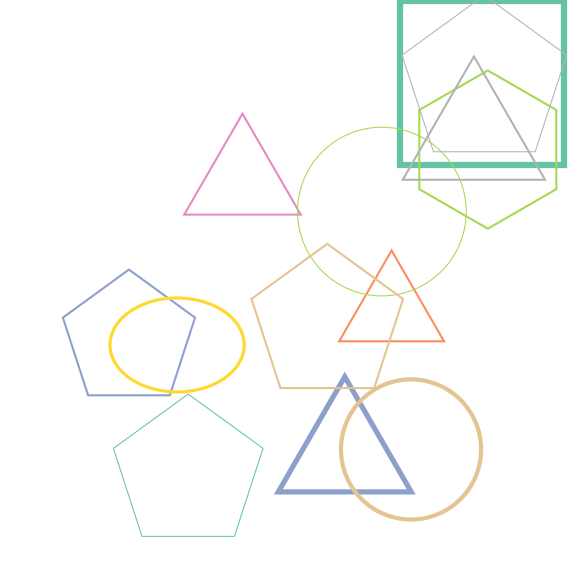[{"shape": "pentagon", "thickness": 0.5, "radius": 0.68, "center": [0.326, 0.181]}, {"shape": "square", "thickness": 3, "radius": 0.71, "center": [0.835, 0.855]}, {"shape": "triangle", "thickness": 1, "radius": 0.52, "center": [0.678, 0.461]}, {"shape": "pentagon", "thickness": 1, "radius": 0.6, "center": [0.223, 0.412]}, {"shape": "triangle", "thickness": 2.5, "radius": 0.66, "center": [0.597, 0.214]}, {"shape": "triangle", "thickness": 1, "radius": 0.58, "center": [0.42, 0.686]}, {"shape": "circle", "thickness": 0.5, "radius": 0.73, "center": [0.661, 0.633]}, {"shape": "hexagon", "thickness": 1, "radius": 0.69, "center": [0.845, 0.74]}, {"shape": "oval", "thickness": 1.5, "radius": 0.58, "center": [0.307, 0.402]}, {"shape": "circle", "thickness": 2, "radius": 0.61, "center": [0.712, 0.221]}, {"shape": "pentagon", "thickness": 1, "radius": 0.69, "center": [0.567, 0.439]}, {"shape": "triangle", "thickness": 1, "radius": 0.71, "center": [0.821, 0.759]}, {"shape": "pentagon", "thickness": 0.5, "radius": 0.75, "center": [0.839, 0.857]}]